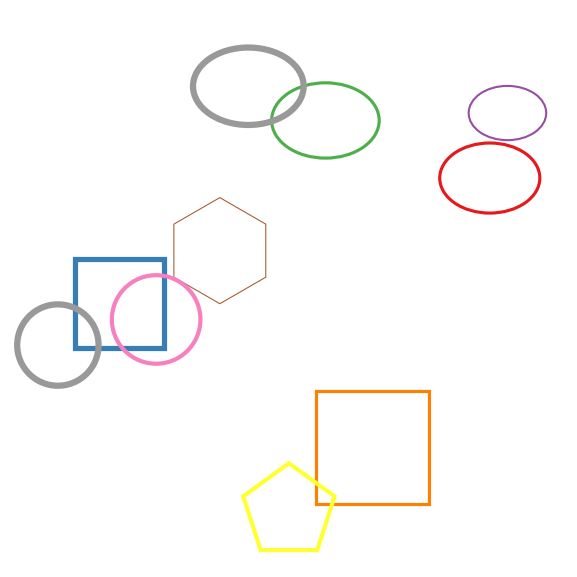[{"shape": "oval", "thickness": 1.5, "radius": 0.43, "center": [0.848, 0.691]}, {"shape": "square", "thickness": 2.5, "radius": 0.39, "center": [0.207, 0.473]}, {"shape": "oval", "thickness": 1.5, "radius": 0.47, "center": [0.563, 0.791]}, {"shape": "oval", "thickness": 1, "radius": 0.34, "center": [0.879, 0.803]}, {"shape": "square", "thickness": 1.5, "radius": 0.49, "center": [0.646, 0.225]}, {"shape": "pentagon", "thickness": 2, "radius": 0.42, "center": [0.5, 0.114]}, {"shape": "hexagon", "thickness": 0.5, "radius": 0.46, "center": [0.381, 0.565]}, {"shape": "circle", "thickness": 2, "radius": 0.38, "center": [0.27, 0.446]}, {"shape": "circle", "thickness": 3, "radius": 0.35, "center": [0.1, 0.402]}, {"shape": "oval", "thickness": 3, "radius": 0.48, "center": [0.43, 0.85]}]